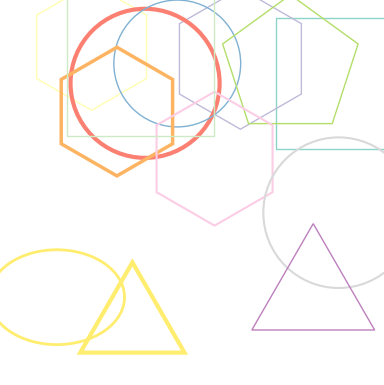[{"shape": "square", "thickness": 1, "radius": 0.85, "center": [0.887, 0.783]}, {"shape": "hexagon", "thickness": 1, "radius": 0.82, "center": [0.238, 0.878]}, {"shape": "hexagon", "thickness": 1, "radius": 0.91, "center": [0.624, 0.847]}, {"shape": "circle", "thickness": 3, "radius": 0.97, "center": [0.377, 0.784]}, {"shape": "circle", "thickness": 1, "radius": 0.82, "center": [0.46, 0.835]}, {"shape": "hexagon", "thickness": 2.5, "radius": 0.84, "center": [0.304, 0.71]}, {"shape": "pentagon", "thickness": 1, "radius": 0.92, "center": [0.754, 0.829]}, {"shape": "hexagon", "thickness": 1.5, "radius": 0.87, "center": [0.557, 0.588]}, {"shape": "circle", "thickness": 1.5, "radius": 0.98, "center": [0.88, 0.448]}, {"shape": "triangle", "thickness": 1, "radius": 0.92, "center": [0.814, 0.235]}, {"shape": "square", "thickness": 1, "radius": 0.95, "center": [0.365, 0.838]}, {"shape": "oval", "thickness": 2, "radius": 0.88, "center": [0.147, 0.228]}, {"shape": "triangle", "thickness": 3, "radius": 0.78, "center": [0.344, 0.162]}]